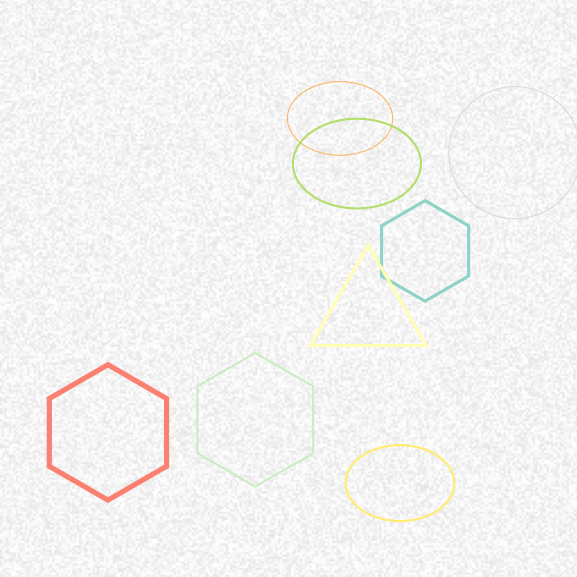[{"shape": "hexagon", "thickness": 1.5, "radius": 0.44, "center": [0.736, 0.565]}, {"shape": "triangle", "thickness": 1.5, "radius": 0.58, "center": [0.638, 0.459]}, {"shape": "hexagon", "thickness": 2.5, "radius": 0.59, "center": [0.187, 0.25]}, {"shape": "oval", "thickness": 0.5, "radius": 0.46, "center": [0.589, 0.794]}, {"shape": "oval", "thickness": 1, "radius": 0.55, "center": [0.618, 0.716]}, {"shape": "circle", "thickness": 0.5, "radius": 0.57, "center": [0.892, 0.735]}, {"shape": "hexagon", "thickness": 1, "radius": 0.58, "center": [0.442, 0.272]}, {"shape": "oval", "thickness": 1, "radius": 0.47, "center": [0.693, 0.163]}]